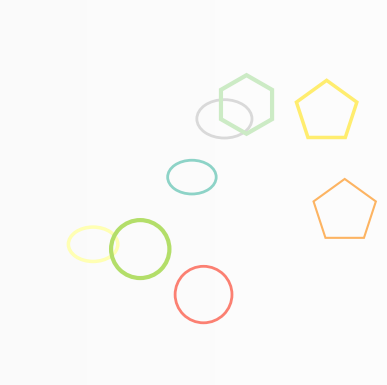[{"shape": "oval", "thickness": 2, "radius": 0.31, "center": [0.495, 0.54]}, {"shape": "oval", "thickness": 2.5, "radius": 0.32, "center": [0.24, 0.366]}, {"shape": "circle", "thickness": 2, "radius": 0.37, "center": [0.525, 0.235]}, {"shape": "pentagon", "thickness": 1.5, "radius": 0.42, "center": [0.89, 0.451]}, {"shape": "circle", "thickness": 3, "radius": 0.38, "center": [0.362, 0.353]}, {"shape": "oval", "thickness": 2, "radius": 0.36, "center": [0.579, 0.691]}, {"shape": "hexagon", "thickness": 3, "radius": 0.38, "center": [0.636, 0.729]}, {"shape": "pentagon", "thickness": 2.5, "radius": 0.41, "center": [0.843, 0.709]}]